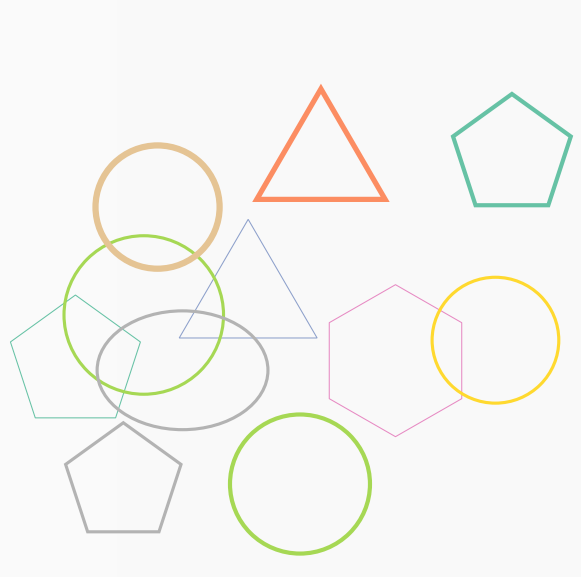[{"shape": "pentagon", "thickness": 0.5, "radius": 0.59, "center": [0.13, 0.371]}, {"shape": "pentagon", "thickness": 2, "radius": 0.53, "center": [0.881, 0.73]}, {"shape": "triangle", "thickness": 2.5, "radius": 0.64, "center": [0.552, 0.718]}, {"shape": "triangle", "thickness": 0.5, "radius": 0.68, "center": [0.427, 0.482]}, {"shape": "hexagon", "thickness": 0.5, "radius": 0.66, "center": [0.68, 0.375]}, {"shape": "circle", "thickness": 1.5, "radius": 0.69, "center": [0.247, 0.454]}, {"shape": "circle", "thickness": 2, "radius": 0.6, "center": [0.516, 0.161]}, {"shape": "circle", "thickness": 1.5, "radius": 0.54, "center": [0.852, 0.41]}, {"shape": "circle", "thickness": 3, "radius": 0.53, "center": [0.271, 0.641]}, {"shape": "oval", "thickness": 1.5, "radius": 0.73, "center": [0.314, 0.358]}, {"shape": "pentagon", "thickness": 1.5, "radius": 0.52, "center": [0.212, 0.163]}]